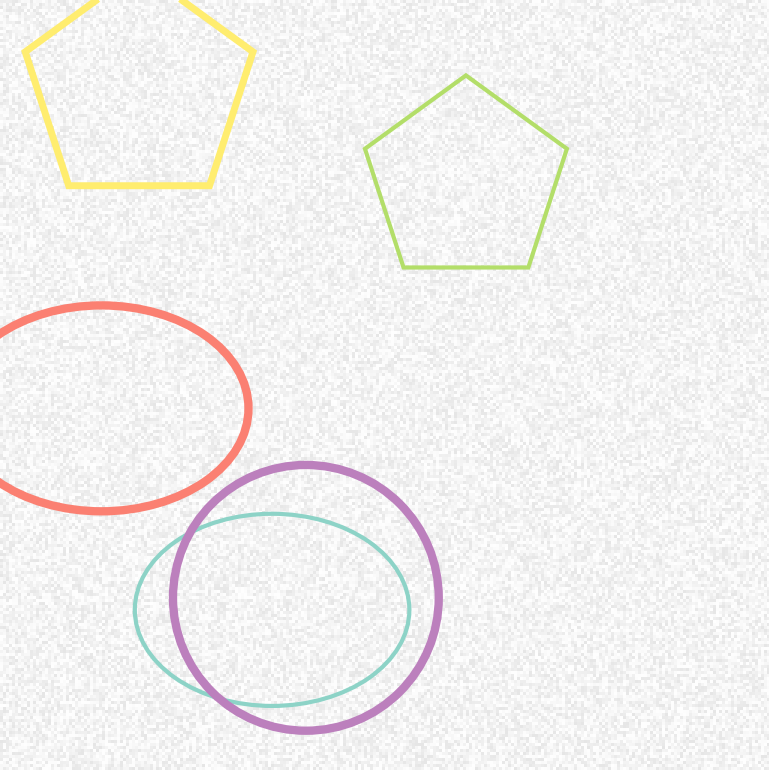[{"shape": "oval", "thickness": 1.5, "radius": 0.89, "center": [0.353, 0.208]}, {"shape": "oval", "thickness": 3, "radius": 0.96, "center": [0.132, 0.47]}, {"shape": "pentagon", "thickness": 1.5, "radius": 0.69, "center": [0.605, 0.764]}, {"shape": "circle", "thickness": 3, "radius": 0.86, "center": [0.397, 0.224]}, {"shape": "pentagon", "thickness": 2.5, "radius": 0.78, "center": [0.181, 0.885]}]